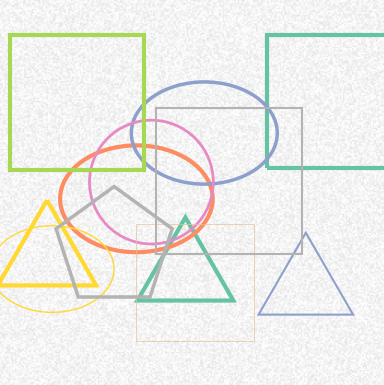[{"shape": "triangle", "thickness": 3, "radius": 0.72, "center": [0.482, 0.291]}, {"shape": "square", "thickness": 3, "radius": 0.86, "center": [0.864, 0.737]}, {"shape": "oval", "thickness": 3, "radius": 0.99, "center": [0.354, 0.484]}, {"shape": "triangle", "thickness": 1.5, "radius": 0.71, "center": [0.794, 0.254]}, {"shape": "oval", "thickness": 2.5, "radius": 0.95, "center": [0.531, 0.654]}, {"shape": "circle", "thickness": 2, "radius": 0.8, "center": [0.393, 0.527]}, {"shape": "square", "thickness": 3, "radius": 0.87, "center": [0.2, 0.733]}, {"shape": "oval", "thickness": 1, "radius": 0.8, "center": [0.135, 0.301]}, {"shape": "triangle", "thickness": 3, "radius": 0.74, "center": [0.122, 0.332]}, {"shape": "square", "thickness": 0.5, "radius": 0.76, "center": [0.506, 0.266]}, {"shape": "square", "thickness": 1.5, "radius": 0.94, "center": [0.595, 0.529]}, {"shape": "pentagon", "thickness": 2.5, "radius": 0.79, "center": [0.296, 0.357]}]